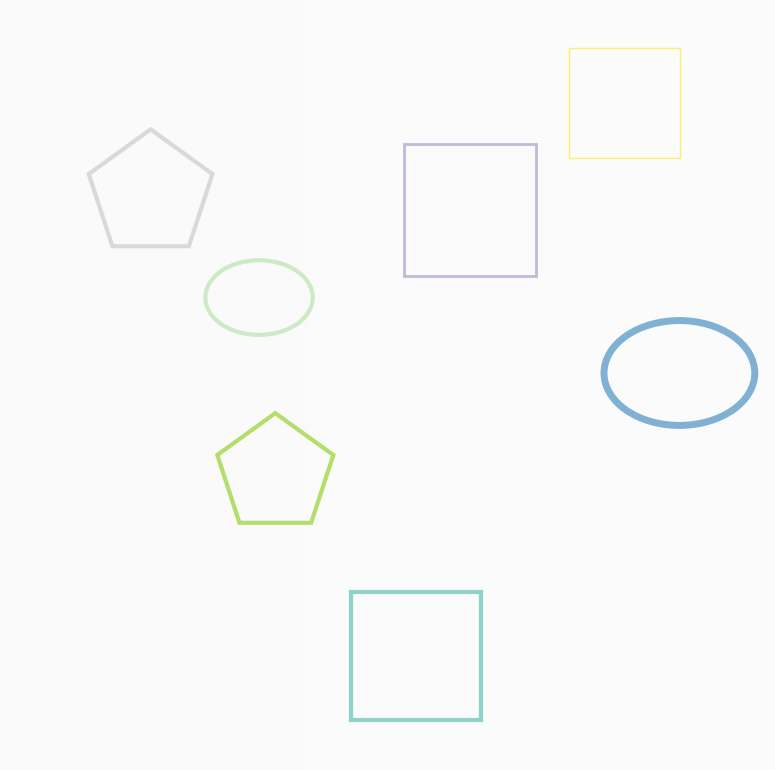[{"shape": "square", "thickness": 1.5, "radius": 0.42, "center": [0.537, 0.148]}, {"shape": "square", "thickness": 1, "radius": 0.43, "center": [0.606, 0.727]}, {"shape": "oval", "thickness": 2.5, "radius": 0.49, "center": [0.877, 0.516]}, {"shape": "pentagon", "thickness": 1.5, "radius": 0.39, "center": [0.355, 0.385]}, {"shape": "pentagon", "thickness": 1.5, "radius": 0.42, "center": [0.194, 0.748]}, {"shape": "oval", "thickness": 1.5, "radius": 0.35, "center": [0.334, 0.614]}, {"shape": "square", "thickness": 0.5, "radius": 0.36, "center": [0.806, 0.866]}]